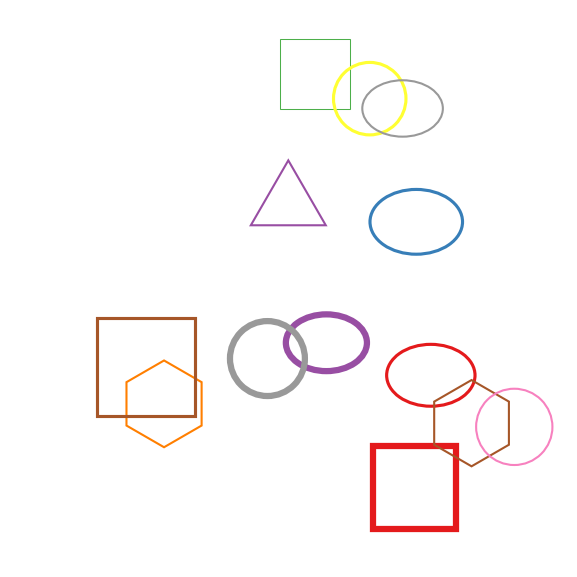[{"shape": "oval", "thickness": 1.5, "radius": 0.38, "center": [0.746, 0.349]}, {"shape": "square", "thickness": 3, "radius": 0.36, "center": [0.718, 0.155]}, {"shape": "oval", "thickness": 1.5, "radius": 0.4, "center": [0.721, 0.615]}, {"shape": "square", "thickness": 0.5, "radius": 0.3, "center": [0.545, 0.87]}, {"shape": "oval", "thickness": 3, "radius": 0.35, "center": [0.565, 0.406]}, {"shape": "triangle", "thickness": 1, "radius": 0.37, "center": [0.499, 0.647]}, {"shape": "hexagon", "thickness": 1, "radius": 0.38, "center": [0.284, 0.3]}, {"shape": "circle", "thickness": 1.5, "radius": 0.31, "center": [0.64, 0.828]}, {"shape": "hexagon", "thickness": 1, "radius": 0.37, "center": [0.817, 0.266]}, {"shape": "square", "thickness": 1.5, "radius": 0.43, "center": [0.252, 0.363]}, {"shape": "circle", "thickness": 1, "radius": 0.33, "center": [0.891, 0.26]}, {"shape": "circle", "thickness": 3, "radius": 0.32, "center": [0.463, 0.378]}, {"shape": "oval", "thickness": 1, "radius": 0.35, "center": [0.697, 0.811]}]